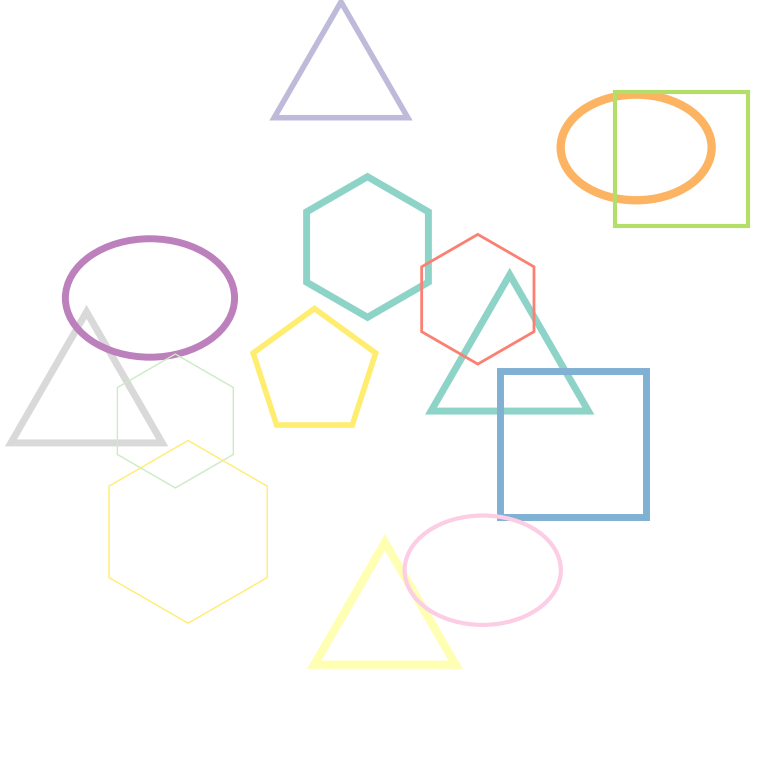[{"shape": "hexagon", "thickness": 2.5, "radius": 0.46, "center": [0.477, 0.679]}, {"shape": "triangle", "thickness": 2.5, "radius": 0.59, "center": [0.662, 0.525]}, {"shape": "triangle", "thickness": 3, "radius": 0.53, "center": [0.5, 0.19]}, {"shape": "triangle", "thickness": 2, "radius": 0.5, "center": [0.443, 0.897]}, {"shape": "hexagon", "thickness": 1, "radius": 0.42, "center": [0.621, 0.611]}, {"shape": "square", "thickness": 2.5, "radius": 0.47, "center": [0.745, 0.423]}, {"shape": "oval", "thickness": 3, "radius": 0.49, "center": [0.826, 0.809]}, {"shape": "square", "thickness": 1.5, "radius": 0.43, "center": [0.885, 0.794]}, {"shape": "oval", "thickness": 1.5, "radius": 0.51, "center": [0.627, 0.259]}, {"shape": "triangle", "thickness": 2.5, "radius": 0.57, "center": [0.112, 0.482]}, {"shape": "oval", "thickness": 2.5, "radius": 0.55, "center": [0.195, 0.613]}, {"shape": "hexagon", "thickness": 0.5, "radius": 0.43, "center": [0.228, 0.453]}, {"shape": "pentagon", "thickness": 2, "radius": 0.42, "center": [0.408, 0.516]}, {"shape": "hexagon", "thickness": 0.5, "radius": 0.59, "center": [0.244, 0.309]}]